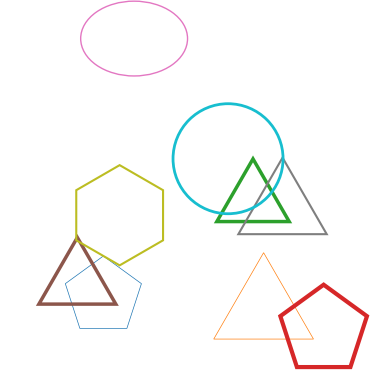[{"shape": "pentagon", "thickness": 0.5, "radius": 0.52, "center": [0.269, 0.231]}, {"shape": "triangle", "thickness": 0.5, "radius": 0.75, "center": [0.685, 0.194]}, {"shape": "triangle", "thickness": 2.5, "radius": 0.54, "center": [0.657, 0.479]}, {"shape": "pentagon", "thickness": 3, "radius": 0.59, "center": [0.841, 0.142]}, {"shape": "triangle", "thickness": 2.5, "radius": 0.58, "center": [0.201, 0.268]}, {"shape": "oval", "thickness": 1, "radius": 0.69, "center": [0.348, 0.9]}, {"shape": "triangle", "thickness": 1.5, "radius": 0.66, "center": [0.734, 0.458]}, {"shape": "hexagon", "thickness": 1.5, "radius": 0.65, "center": [0.311, 0.441]}, {"shape": "circle", "thickness": 2, "radius": 0.71, "center": [0.592, 0.588]}]